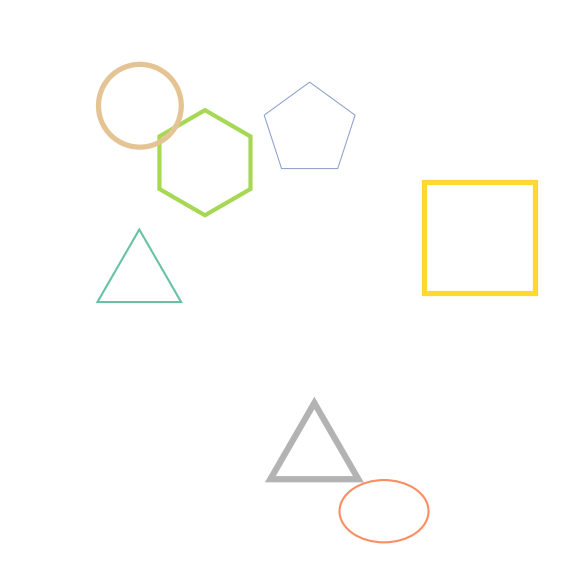[{"shape": "triangle", "thickness": 1, "radius": 0.42, "center": [0.241, 0.518]}, {"shape": "oval", "thickness": 1, "radius": 0.39, "center": [0.665, 0.114]}, {"shape": "pentagon", "thickness": 0.5, "radius": 0.41, "center": [0.536, 0.774]}, {"shape": "hexagon", "thickness": 2, "radius": 0.46, "center": [0.355, 0.717]}, {"shape": "square", "thickness": 2.5, "radius": 0.48, "center": [0.83, 0.588]}, {"shape": "circle", "thickness": 2.5, "radius": 0.36, "center": [0.242, 0.816]}, {"shape": "triangle", "thickness": 3, "radius": 0.44, "center": [0.544, 0.213]}]